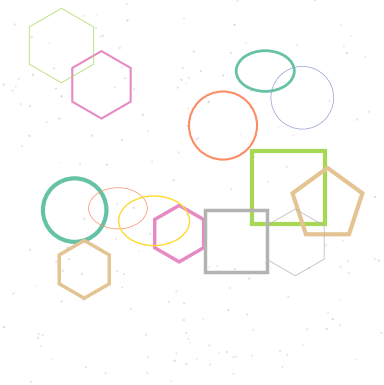[{"shape": "oval", "thickness": 2, "radius": 0.38, "center": [0.689, 0.816]}, {"shape": "circle", "thickness": 3, "radius": 0.41, "center": [0.194, 0.454]}, {"shape": "circle", "thickness": 1.5, "radius": 0.44, "center": [0.579, 0.674]}, {"shape": "oval", "thickness": 0.5, "radius": 0.38, "center": [0.306, 0.459]}, {"shape": "circle", "thickness": 0.5, "radius": 0.41, "center": [0.785, 0.746]}, {"shape": "hexagon", "thickness": 1.5, "radius": 0.44, "center": [0.264, 0.78]}, {"shape": "hexagon", "thickness": 2.5, "radius": 0.37, "center": [0.465, 0.393]}, {"shape": "hexagon", "thickness": 0.5, "radius": 0.48, "center": [0.16, 0.882]}, {"shape": "square", "thickness": 3, "radius": 0.48, "center": [0.75, 0.513]}, {"shape": "oval", "thickness": 1, "radius": 0.46, "center": [0.4, 0.427]}, {"shape": "pentagon", "thickness": 3, "radius": 0.48, "center": [0.851, 0.469]}, {"shape": "hexagon", "thickness": 2.5, "radius": 0.38, "center": [0.219, 0.3]}, {"shape": "square", "thickness": 2.5, "radius": 0.4, "center": [0.612, 0.374]}, {"shape": "hexagon", "thickness": 0.5, "radius": 0.43, "center": [0.767, 0.37]}]